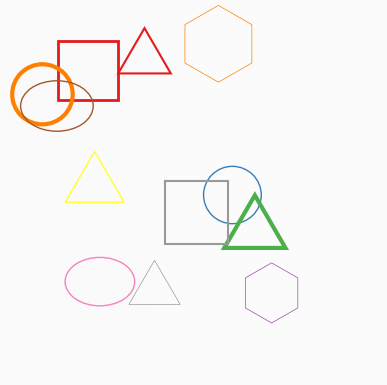[{"shape": "triangle", "thickness": 1.5, "radius": 0.39, "center": [0.373, 0.848]}, {"shape": "square", "thickness": 2, "radius": 0.38, "center": [0.227, 0.816]}, {"shape": "circle", "thickness": 1, "radius": 0.37, "center": [0.6, 0.493]}, {"shape": "triangle", "thickness": 3, "radius": 0.46, "center": [0.658, 0.402]}, {"shape": "hexagon", "thickness": 0.5, "radius": 0.39, "center": [0.701, 0.239]}, {"shape": "circle", "thickness": 3, "radius": 0.39, "center": [0.11, 0.755]}, {"shape": "hexagon", "thickness": 0.5, "radius": 0.5, "center": [0.564, 0.886]}, {"shape": "triangle", "thickness": 1, "radius": 0.44, "center": [0.244, 0.519]}, {"shape": "oval", "thickness": 1, "radius": 0.47, "center": [0.147, 0.725]}, {"shape": "oval", "thickness": 1, "radius": 0.45, "center": [0.258, 0.269]}, {"shape": "square", "thickness": 1.5, "radius": 0.41, "center": [0.508, 0.448]}, {"shape": "triangle", "thickness": 0.5, "radius": 0.38, "center": [0.399, 0.247]}]